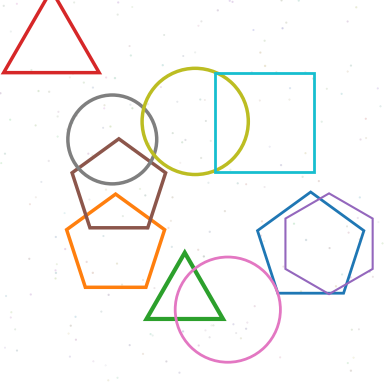[{"shape": "pentagon", "thickness": 2, "radius": 0.73, "center": [0.807, 0.356]}, {"shape": "pentagon", "thickness": 2.5, "radius": 0.67, "center": [0.3, 0.362]}, {"shape": "triangle", "thickness": 3, "radius": 0.57, "center": [0.48, 0.229]}, {"shape": "triangle", "thickness": 2.5, "radius": 0.72, "center": [0.134, 0.883]}, {"shape": "hexagon", "thickness": 1.5, "radius": 0.65, "center": [0.855, 0.367]}, {"shape": "pentagon", "thickness": 2.5, "radius": 0.64, "center": [0.309, 0.512]}, {"shape": "circle", "thickness": 2, "radius": 0.68, "center": [0.592, 0.196]}, {"shape": "circle", "thickness": 2.5, "radius": 0.58, "center": [0.292, 0.638]}, {"shape": "circle", "thickness": 2.5, "radius": 0.69, "center": [0.507, 0.685]}, {"shape": "square", "thickness": 2, "radius": 0.64, "center": [0.687, 0.682]}]